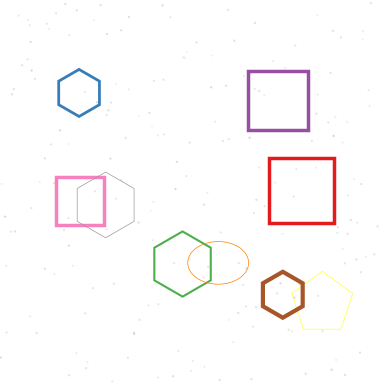[{"shape": "square", "thickness": 2.5, "radius": 0.42, "center": [0.784, 0.506]}, {"shape": "hexagon", "thickness": 2, "radius": 0.31, "center": [0.205, 0.759]}, {"shape": "hexagon", "thickness": 1.5, "radius": 0.42, "center": [0.474, 0.314]}, {"shape": "square", "thickness": 2.5, "radius": 0.39, "center": [0.722, 0.739]}, {"shape": "oval", "thickness": 0.5, "radius": 0.4, "center": [0.567, 0.317]}, {"shape": "pentagon", "thickness": 0.5, "radius": 0.42, "center": [0.837, 0.212]}, {"shape": "hexagon", "thickness": 3, "radius": 0.3, "center": [0.735, 0.234]}, {"shape": "square", "thickness": 2.5, "radius": 0.31, "center": [0.207, 0.477]}, {"shape": "hexagon", "thickness": 0.5, "radius": 0.43, "center": [0.274, 0.468]}]